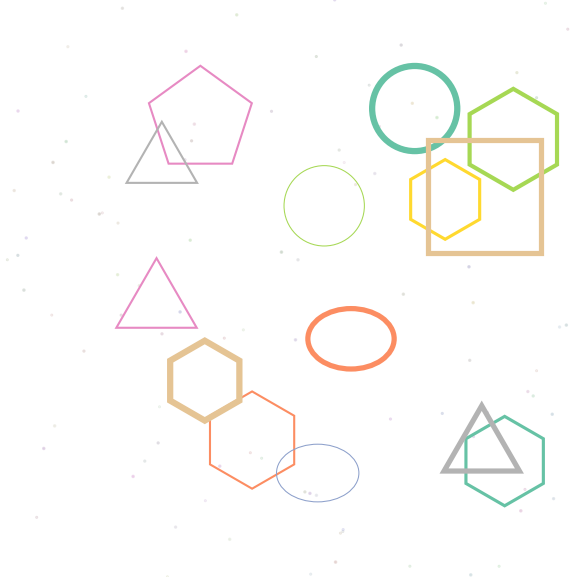[{"shape": "circle", "thickness": 3, "radius": 0.37, "center": [0.718, 0.811]}, {"shape": "hexagon", "thickness": 1.5, "radius": 0.39, "center": [0.874, 0.201]}, {"shape": "hexagon", "thickness": 1, "radius": 0.42, "center": [0.437, 0.237]}, {"shape": "oval", "thickness": 2.5, "radius": 0.37, "center": [0.608, 0.412]}, {"shape": "oval", "thickness": 0.5, "radius": 0.36, "center": [0.55, 0.18]}, {"shape": "pentagon", "thickness": 1, "radius": 0.47, "center": [0.347, 0.792]}, {"shape": "triangle", "thickness": 1, "radius": 0.4, "center": [0.271, 0.472]}, {"shape": "hexagon", "thickness": 2, "radius": 0.44, "center": [0.889, 0.758]}, {"shape": "circle", "thickness": 0.5, "radius": 0.35, "center": [0.561, 0.643]}, {"shape": "hexagon", "thickness": 1.5, "radius": 0.35, "center": [0.771, 0.654]}, {"shape": "hexagon", "thickness": 3, "radius": 0.35, "center": [0.355, 0.34]}, {"shape": "square", "thickness": 2.5, "radius": 0.49, "center": [0.839, 0.658]}, {"shape": "triangle", "thickness": 2.5, "radius": 0.38, "center": [0.834, 0.221]}, {"shape": "triangle", "thickness": 1, "radius": 0.35, "center": [0.28, 0.718]}]